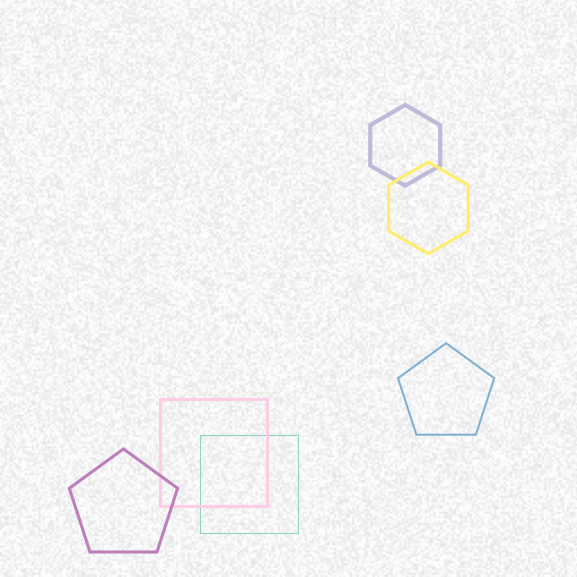[{"shape": "square", "thickness": 0.5, "radius": 0.43, "center": [0.432, 0.161]}, {"shape": "hexagon", "thickness": 2, "radius": 0.35, "center": [0.702, 0.747]}, {"shape": "pentagon", "thickness": 1, "radius": 0.44, "center": [0.772, 0.317]}, {"shape": "square", "thickness": 1.5, "radius": 0.46, "center": [0.37, 0.215]}, {"shape": "pentagon", "thickness": 1.5, "radius": 0.49, "center": [0.214, 0.123]}, {"shape": "hexagon", "thickness": 1.5, "radius": 0.4, "center": [0.742, 0.639]}]